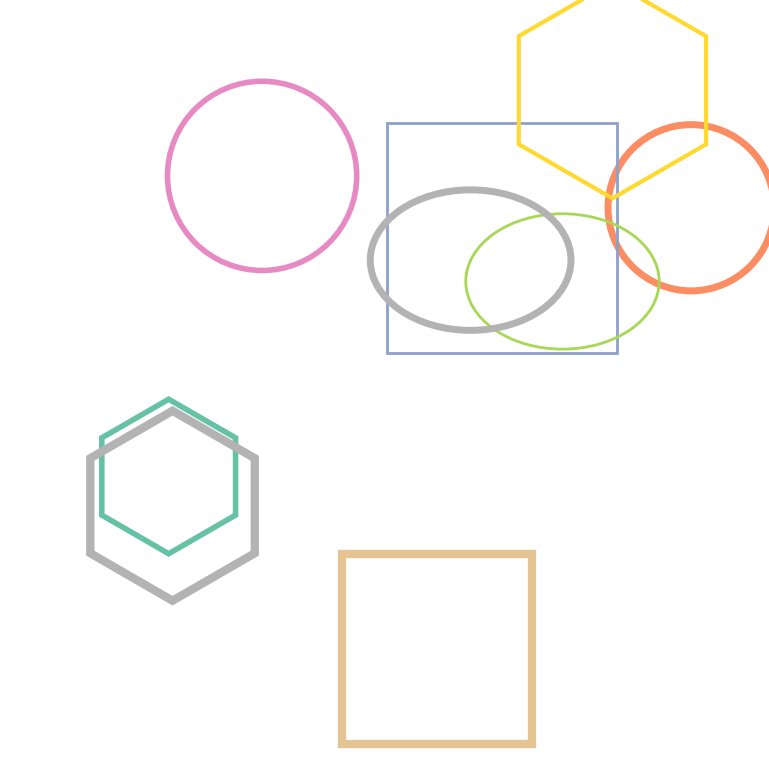[{"shape": "hexagon", "thickness": 2, "radius": 0.5, "center": [0.219, 0.381]}, {"shape": "circle", "thickness": 2.5, "radius": 0.54, "center": [0.898, 0.73]}, {"shape": "square", "thickness": 1, "radius": 0.75, "center": [0.652, 0.691]}, {"shape": "circle", "thickness": 2, "radius": 0.61, "center": [0.34, 0.772]}, {"shape": "oval", "thickness": 1, "radius": 0.63, "center": [0.73, 0.634]}, {"shape": "hexagon", "thickness": 1.5, "radius": 0.7, "center": [0.795, 0.883]}, {"shape": "square", "thickness": 3, "radius": 0.62, "center": [0.567, 0.157]}, {"shape": "hexagon", "thickness": 3, "radius": 0.62, "center": [0.224, 0.343]}, {"shape": "oval", "thickness": 2.5, "radius": 0.65, "center": [0.611, 0.662]}]